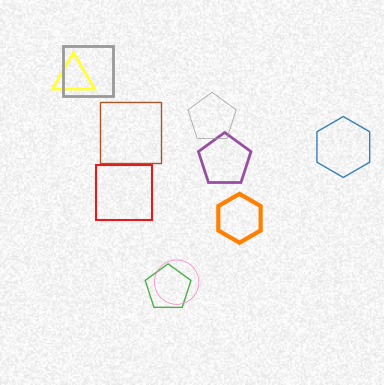[{"shape": "square", "thickness": 1.5, "radius": 0.36, "center": [0.322, 0.5]}, {"shape": "hexagon", "thickness": 1, "radius": 0.4, "center": [0.892, 0.618]}, {"shape": "pentagon", "thickness": 1, "radius": 0.31, "center": [0.437, 0.252]}, {"shape": "pentagon", "thickness": 2, "radius": 0.36, "center": [0.584, 0.584]}, {"shape": "hexagon", "thickness": 3, "radius": 0.32, "center": [0.622, 0.433]}, {"shape": "triangle", "thickness": 2, "radius": 0.32, "center": [0.191, 0.8]}, {"shape": "square", "thickness": 1, "radius": 0.4, "center": [0.338, 0.656]}, {"shape": "circle", "thickness": 0.5, "radius": 0.29, "center": [0.459, 0.267]}, {"shape": "square", "thickness": 2, "radius": 0.32, "center": [0.228, 0.815]}, {"shape": "pentagon", "thickness": 0.5, "radius": 0.33, "center": [0.551, 0.694]}]